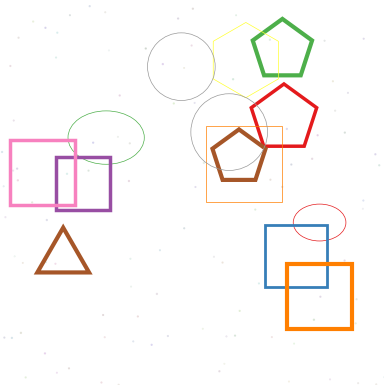[{"shape": "pentagon", "thickness": 2.5, "radius": 0.45, "center": [0.738, 0.693]}, {"shape": "oval", "thickness": 0.5, "radius": 0.34, "center": [0.83, 0.422]}, {"shape": "square", "thickness": 2, "radius": 0.4, "center": [0.768, 0.335]}, {"shape": "pentagon", "thickness": 3, "radius": 0.41, "center": [0.734, 0.87]}, {"shape": "oval", "thickness": 0.5, "radius": 0.5, "center": [0.276, 0.643]}, {"shape": "square", "thickness": 2.5, "radius": 0.35, "center": [0.215, 0.523]}, {"shape": "square", "thickness": 0.5, "radius": 0.49, "center": [0.635, 0.573]}, {"shape": "square", "thickness": 3, "radius": 0.42, "center": [0.83, 0.229]}, {"shape": "hexagon", "thickness": 0.5, "radius": 0.49, "center": [0.639, 0.844]}, {"shape": "pentagon", "thickness": 3, "radius": 0.36, "center": [0.621, 0.591]}, {"shape": "triangle", "thickness": 3, "radius": 0.39, "center": [0.164, 0.331]}, {"shape": "square", "thickness": 2.5, "radius": 0.42, "center": [0.111, 0.552]}, {"shape": "circle", "thickness": 0.5, "radius": 0.44, "center": [0.471, 0.827]}, {"shape": "circle", "thickness": 0.5, "radius": 0.5, "center": [0.595, 0.657]}]